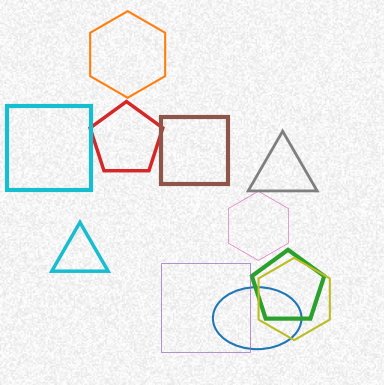[{"shape": "oval", "thickness": 1.5, "radius": 0.58, "center": [0.668, 0.174]}, {"shape": "hexagon", "thickness": 1.5, "radius": 0.56, "center": [0.332, 0.859]}, {"shape": "pentagon", "thickness": 3, "radius": 0.49, "center": [0.748, 0.252]}, {"shape": "pentagon", "thickness": 2.5, "radius": 0.5, "center": [0.328, 0.637]}, {"shape": "square", "thickness": 0.5, "radius": 0.58, "center": [0.533, 0.202]}, {"shape": "square", "thickness": 3, "radius": 0.44, "center": [0.506, 0.609]}, {"shape": "hexagon", "thickness": 0.5, "radius": 0.45, "center": [0.671, 0.413]}, {"shape": "triangle", "thickness": 2, "radius": 0.52, "center": [0.734, 0.556]}, {"shape": "hexagon", "thickness": 1.5, "radius": 0.53, "center": [0.764, 0.223]}, {"shape": "square", "thickness": 3, "radius": 0.54, "center": [0.127, 0.616]}, {"shape": "triangle", "thickness": 2.5, "radius": 0.42, "center": [0.208, 0.338]}]